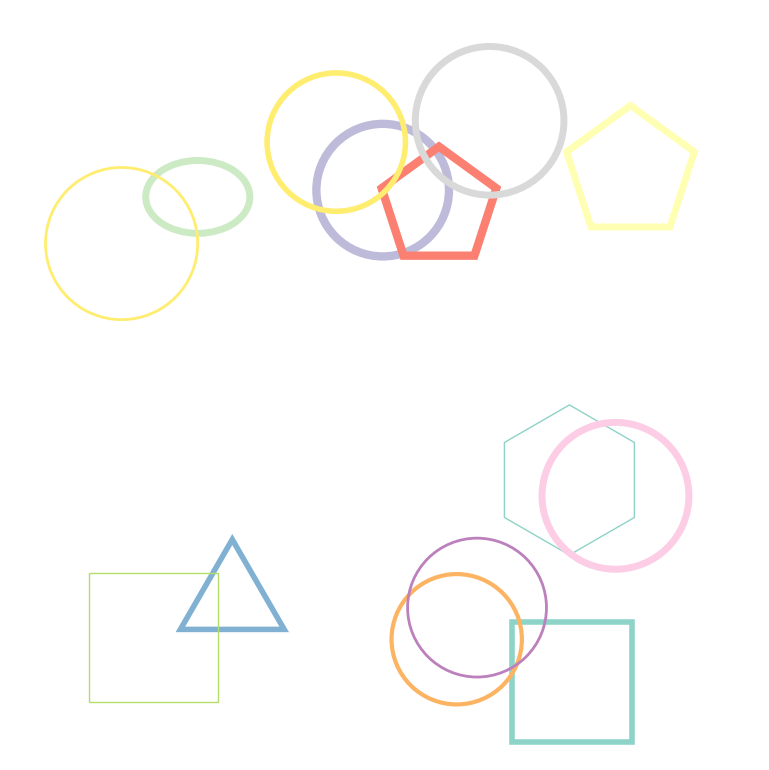[{"shape": "square", "thickness": 2, "radius": 0.39, "center": [0.743, 0.114]}, {"shape": "hexagon", "thickness": 0.5, "radius": 0.49, "center": [0.739, 0.377]}, {"shape": "pentagon", "thickness": 2.5, "radius": 0.44, "center": [0.819, 0.776]}, {"shape": "circle", "thickness": 3, "radius": 0.43, "center": [0.497, 0.753]}, {"shape": "pentagon", "thickness": 3, "radius": 0.39, "center": [0.57, 0.731]}, {"shape": "triangle", "thickness": 2, "radius": 0.39, "center": [0.302, 0.222]}, {"shape": "circle", "thickness": 1.5, "radius": 0.42, "center": [0.593, 0.17]}, {"shape": "square", "thickness": 0.5, "radius": 0.42, "center": [0.199, 0.172]}, {"shape": "circle", "thickness": 2.5, "radius": 0.48, "center": [0.799, 0.356]}, {"shape": "circle", "thickness": 2.5, "radius": 0.48, "center": [0.636, 0.843]}, {"shape": "circle", "thickness": 1, "radius": 0.45, "center": [0.62, 0.211]}, {"shape": "oval", "thickness": 2.5, "radius": 0.34, "center": [0.257, 0.744]}, {"shape": "circle", "thickness": 2, "radius": 0.45, "center": [0.437, 0.815]}, {"shape": "circle", "thickness": 1, "radius": 0.49, "center": [0.158, 0.684]}]